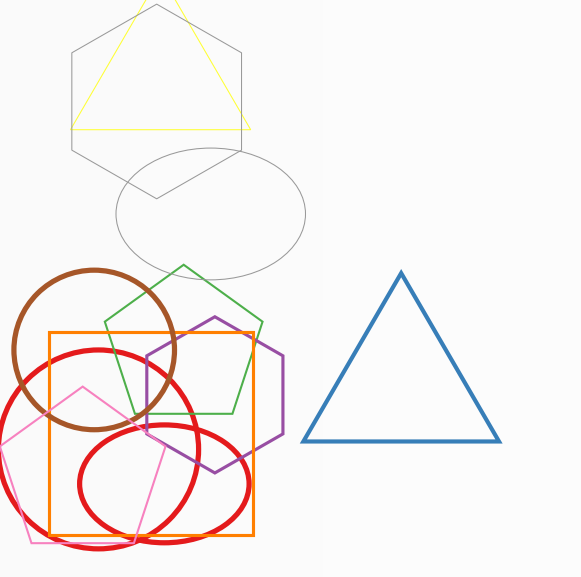[{"shape": "circle", "thickness": 2.5, "radius": 0.86, "center": [0.169, 0.221]}, {"shape": "oval", "thickness": 2.5, "radius": 0.73, "center": [0.283, 0.161]}, {"shape": "triangle", "thickness": 2, "radius": 0.97, "center": [0.69, 0.332]}, {"shape": "pentagon", "thickness": 1, "radius": 0.71, "center": [0.316, 0.398]}, {"shape": "hexagon", "thickness": 1.5, "radius": 0.68, "center": [0.37, 0.315]}, {"shape": "square", "thickness": 1.5, "radius": 0.88, "center": [0.259, 0.249]}, {"shape": "triangle", "thickness": 0.5, "radius": 0.89, "center": [0.276, 0.864]}, {"shape": "circle", "thickness": 2.5, "radius": 0.69, "center": [0.162, 0.393]}, {"shape": "pentagon", "thickness": 1, "radius": 0.75, "center": [0.142, 0.18]}, {"shape": "oval", "thickness": 0.5, "radius": 0.82, "center": [0.363, 0.629]}, {"shape": "hexagon", "thickness": 0.5, "radius": 0.84, "center": [0.27, 0.823]}]